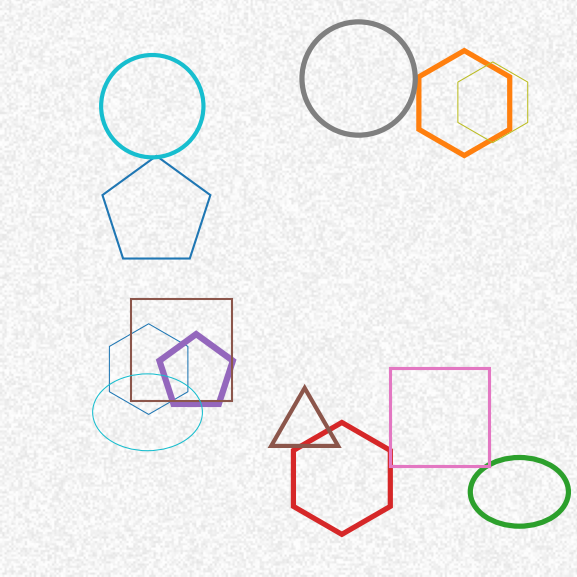[{"shape": "pentagon", "thickness": 1, "radius": 0.49, "center": [0.271, 0.631]}, {"shape": "hexagon", "thickness": 0.5, "radius": 0.39, "center": [0.257, 0.36]}, {"shape": "hexagon", "thickness": 2.5, "radius": 0.45, "center": [0.804, 0.821]}, {"shape": "oval", "thickness": 2.5, "radius": 0.42, "center": [0.899, 0.147]}, {"shape": "hexagon", "thickness": 2.5, "radius": 0.48, "center": [0.592, 0.171]}, {"shape": "pentagon", "thickness": 3, "radius": 0.33, "center": [0.34, 0.354]}, {"shape": "triangle", "thickness": 2, "radius": 0.33, "center": [0.528, 0.26]}, {"shape": "square", "thickness": 1, "radius": 0.44, "center": [0.314, 0.393]}, {"shape": "square", "thickness": 1.5, "radius": 0.43, "center": [0.761, 0.277]}, {"shape": "circle", "thickness": 2.5, "radius": 0.49, "center": [0.621, 0.863]}, {"shape": "hexagon", "thickness": 0.5, "radius": 0.35, "center": [0.853, 0.822]}, {"shape": "oval", "thickness": 0.5, "radius": 0.48, "center": [0.255, 0.285]}, {"shape": "circle", "thickness": 2, "radius": 0.44, "center": [0.264, 0.815]}]